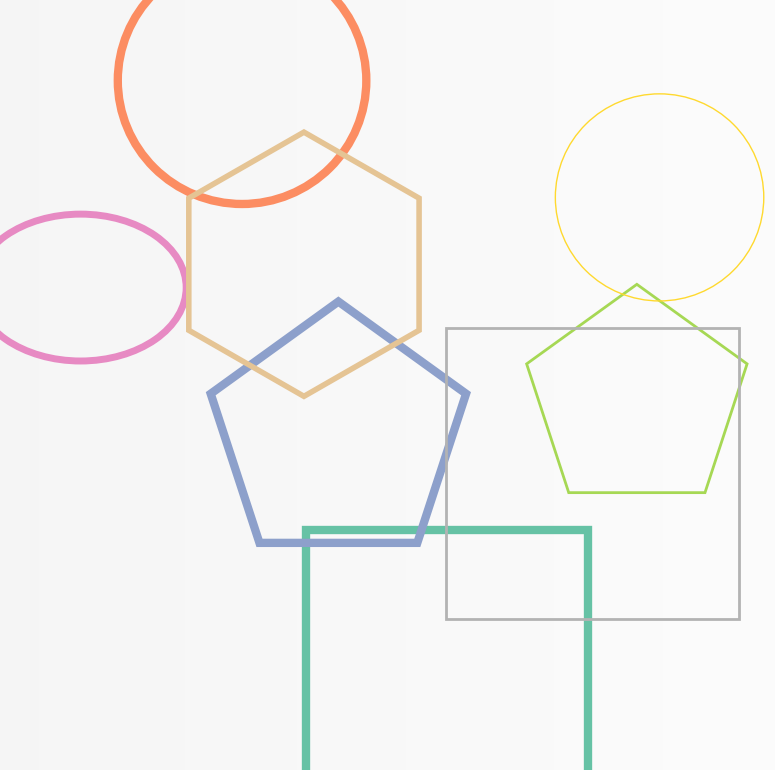[{"shape": "square", "thickness": 3, "radius": 0.91, "center": [0.577, 0.129]}, {"shape": "circle", "thickness": 3, "radius": 0.8, "center": [0.312, 0.895]}, {"shape": "pentagon", "thickness": 3, "radius": 0.87, "center": [0.437, 0.435]}, {"shape": "oval", "thickness": 2.5, "radius": 0.68, "center": [0.104, 0.627]}, {"shape": "pentagon", "thickness": 1, "radius": 0.75, "center": [0.822, 0.481]}, {"shape": "circle", "thickness": 0.5, "radius": 0.67, "center": [0.851, 0.744]}, {"shape": "hexagon", "thickness": 2, "radius": 0.86, "center": [0.392, 0.657]}, {"shape": "square", "thickness": 1, "radius": 0.95, "center": [0.764, 0.385]}]